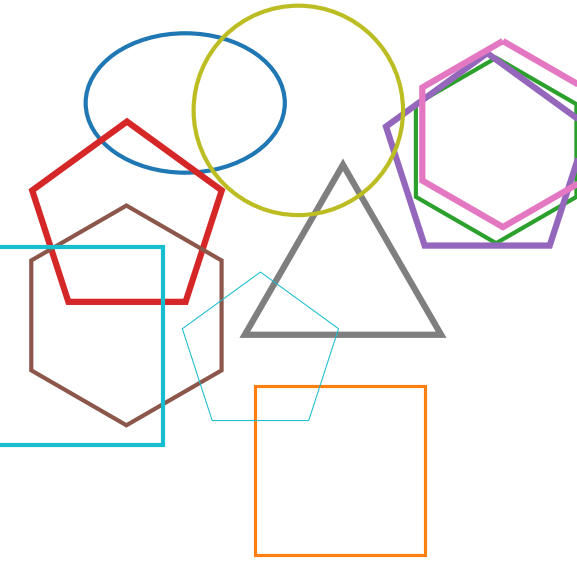[{"shape": "oval", "thickness": 2, "radius": 0.86, "center": [0.321, 0.821]}, {"shape": "square", "thickness": 1.5, "radius": 0.74, "center": [0.589, 0.184]}, {"shape": "hexagon", "thickness": 2, "radius": 0.8, "center": [0.859, 0.739]}, {"shape": "pentagon", "thickness": 3, "radius": 0.86, "center": [0.22, 0.616]}, {"shape": "pentagon", "thickness": 3, "radius": 0.92, "center": [0.844, 0.723]}, {"shape": "hexagon", "thickness": 2, "radius": 0.95, "center": [0.219, 0.453]}, {"shape": "hexagon", "thickness": 3, "radius": 0.81, "center": [0.871, 0.767]}, {"shape": "triangle", "thickness": 3, "radius": 0.98, "center": [0.594, 0.518]}, {"shape": "circle", "thickness": 2, "radius": 0.91, "center": [0.517, 0.808]}, {"shape": "pentagon", "thickness": 0.5, "radius": 0.71, "center": [0.451, 0.386]}, {"shape": "square", "thickness": 2, "radius": 0.86, "center": [0.11, 0.4]}]